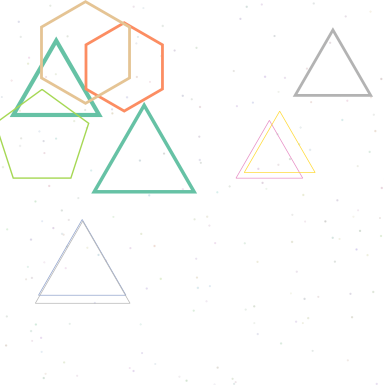[{"shape": "triangle", "thickness": 3, "radius": 0.64, "center": [0.146, 0.766]}, {"shape": "triangle", "thickness": 2.5, "radius": 0.75, "center": [0.374, 0.577]}, {"shape": "hexagon", "thickness": 2, "radius": 0.57, "center": [0.323, 0.826]}, {"shape": "triangle", "thickness": 0.5, "radius": 0.66, "center": [0.214, 0.299]}, {"shape": "triangle", "thickness": 0.5, "radius": 0.5, "center": [0.7, 0.587]}, {"shape": "pentagon", "thickness": 1, "radius": 0.64, "center": [0.109, 0.64]}, {"shape": "triangle", "thickness": 0.5, "radius": 0.53, "center": [0.726, 0.605]}, {"shape": "hexagon", "thickness": 2, "radius": 0.66, "center": [0.222, 0.864]}, {"shape": "triangle", "thickness": 0.5, "radius": 0.71, "center": [0.215, 0.283]}, {"shape": "triangle", "thickness": 2, "radius": 0.57, "center": [0.865, 0.809]}]